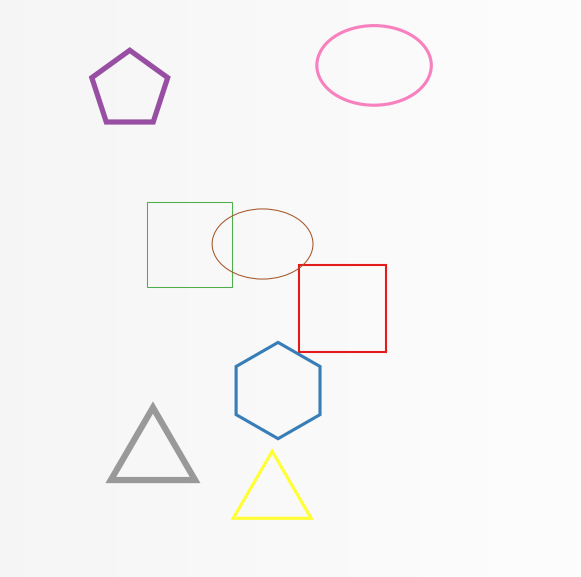[{"shape": "square", "thickness": 1, "radius": 0.38, "center": [0.589, 0.466]}, {"shape": "hexagon", "thickness": 1.5, "radius": 0.42, "center": [0.478, 0.323]}, {"shape": "square", "thickness": 0.5, "radius": 0.37, "center": [0.327, 0.576]}, {"shape": "pentagon", "thickness": 2.5, "radius": 0.34, "center": [0.223, 0.843]}, {"shape": "triangle", "thickness": 1.5, "radius": 0.39, "center": [0.468, 0.14]}, {"shape": "oval", "thickness": 0.5, "radius": 0.43, "center": [0.452, 0.577]}, {"shape": "oval", "thickness": 1.5, "radius": 0.49, "center": [0.644, 0.886]}, {"shape": "triangle", "thickness": 3, "radius": 0.42, "center": [0.263, 0.21]}]